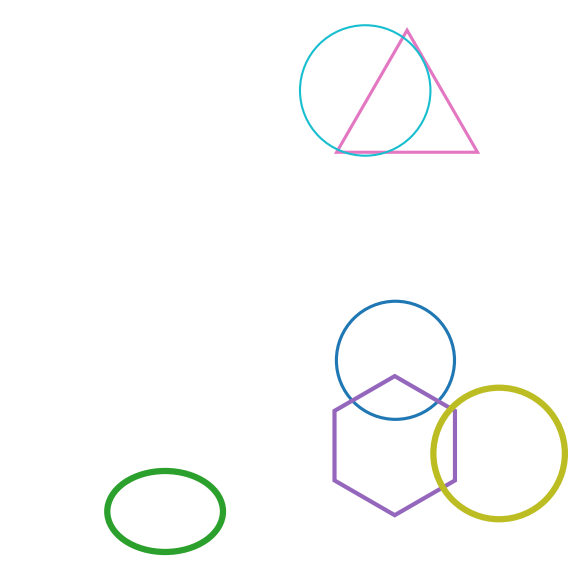[{"shape": "circle", "thickness": 1.5, "radius": 0.51, "center": [0.685, 0.375]}, {"shape": "oval", "thickness": 3, "radius": 0.5, "center": [0.286, 0.113]}, {"shape": "hexagon", "thickness": 2, "radius": 0.6, "center": [0.684, 0.227]}, {"shape": "triangle", "thickness": 1.5, "radius": 0.7, "center": [0.705, 0.806]}, {"shape": "circle", "thickness": 3, "radius": 0.57, "center": [0.864, 0.214]}, {"shape": "circle", "thickness": 1, "radius": 0.56, "center": [0.632, 0.842]}]